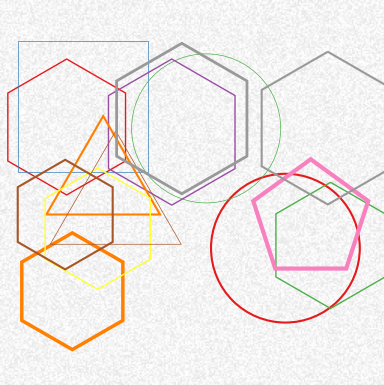[{"shape": "hexagon", "thickness": 1, "radius": 0.88, "center": [0.173, 0.67]}, {"shape": "circle", "thickness": 1.5, "radius": 0.97, "center": [0.741, 0.355]}, {"shape": "square", "thickness": 0.5, "radius": 0.85, "center": [0.215, 0.724]}, {"shape": "circle", "thickness": 0.5, "radius": 0.97, "center": [0.535, 0.667]}, {"shape": "hexagon", "thickness": 1, "radius": 0.82, "center": [0.859, 0.363]}, {"shape": "hexagon", "thickness": 1, "radius": 0.95, "center": [0.446, 0.657]}, {"shape": "triangle", "thickness": 1.5, "radius": 0.85, "center": [0.268, 0.528]}, {"shape": "hexagon", "thickness": 2.5, "radius": 0.76, "center": [0.188, 0.243]}, {"shape": "hexagon", "thickness": 1, "radius": 0.79, "center": [0.254, 0.406]}, {"shape": "triangle", "thickness": 0.5, "radius": 0.98, "center": [0.301, 0.464]}, {"shape": "hexagon", "thickness": 1.5, "radius": 0.71, "center": [0.169, 0.443]}, {"shape": "pentagon", "thickness": 3, "radius": 0.78, "center": [0.807, 0.429]}, {"shape": "hexagon", "thickness": 1.5, "radius": 0.99, "center": [0.851, 0.667]}, {"shape": "hexagon", "thickness": 2, "radius": 0.98, "center": [0.472, 0.692]}]